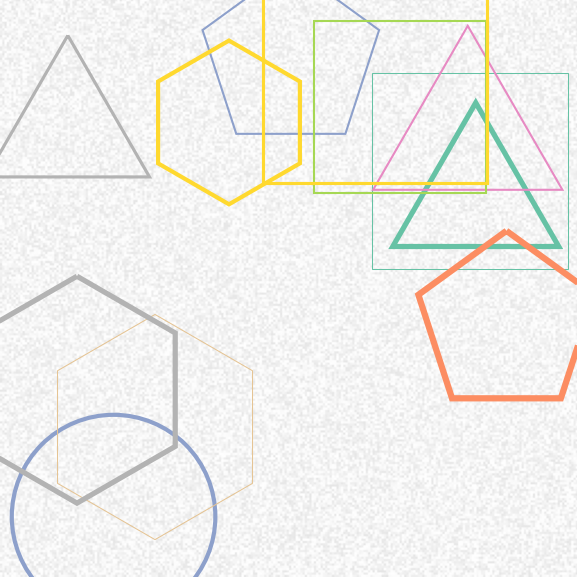[{"shape": "square", "thickness": 0.5, "radius": 0.85, "center": [0.814, 0.703]}, {"shape": "triangle", "thickness": 2.5, "radius": 0.83, "center": [0.824, 0.655]}, {"shape": "pentagon", "thickness": 3, "radius": 0.8, "center": [0.877, 0.439]}, {"shape": "circle", "thickness": 2, "radius": 0.88, "center": [0.197, 0.105]}, {"shape": "pentagon", "thickness": 1, "radius": 0.8, "center": [0.504, 0.897]}, {"shape": "triangle", "thickness": 1, "radius": 0.95, "center": [0.81, 0.765]}, {"shape": "square", "thickness": 1, "radius": 0.75, "center": [0.693, 0.814]}, {"shape": "hexagon", "thickness": 2, "radius": 0.71, "center": [0.397, 0.787]}, {"shape": "square", "thickness": 1.5, "radius": 0.97, "center": [0.649, 0.875]}, {"shape": "hexagon", "thickness": 0.5, "radius": 0.97, "center": [0.268, 0.26]}, {"shape": "hexagon", "thickness": 2.5, "radius": 0.98, "center": [0.133, 0.324]}, {"shape": "triangle", "thickness": 1.5, "radius": 0.82, "center": [0.117, 0.774]}]